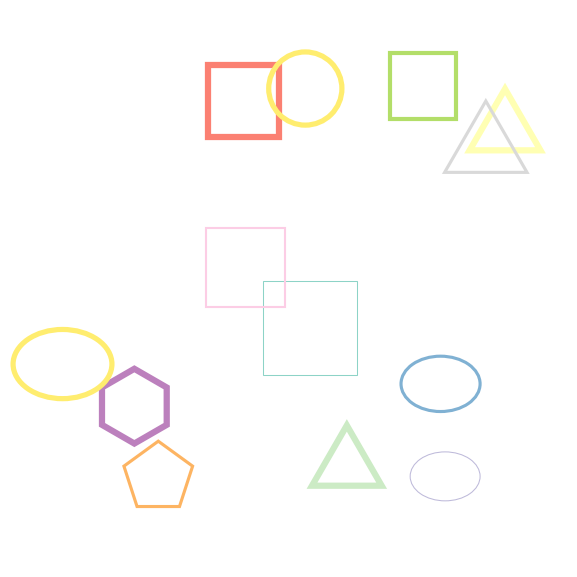[{"shape": "square", "thickness": 0.5, "radius": 0.41, "center": [0.536, 0.431]}, {"shape": "triangle", "thickness": 3, "radius": 0.35, "center": [0.875, 0.774]}, {"shape": "oval", "thickness": 0.5, "radius": 0.3, "center": [0.771, 0.174]}, {"shape": "square", "thickness": 3, "radius": 0.31, "center": [0.422, 0.824]}, {"shape": "oval", "thickness": 1.5, "radius": 0.34, "center": [0.763, 0.334]}, {"shape": "pentagon", "thickness": 1.5, "radius": 0.31, "center": [0.274, 0.173]}, {"shape": "square", "thickness": 2, "radius": 0.29, "center": [0.732, 0.85]}, {"shape": "square", "thickness": 1, "radius": 0.34, "center": [0.425, 0.535]}, {"shape": "triangle", "thickness": 1.5, "radius": 0.41, "center": [0.841, 0.742]}, {"shape": "hexagon", "thickness": 3, "radius": 0.32, "center": [0.233, 0.296]}, {"shape": "triangle", "thickness": 3, "radius": 0.35, "center": [0.601, 0.193]}, {"shape": "circle", "thickness": 2.5, "radius": 0.32, "center": [0.529, 0.846]}, {"shape": "oval", "thickness": 2.5, "radius": 0.43, "center": [0.108, 0.369]}]